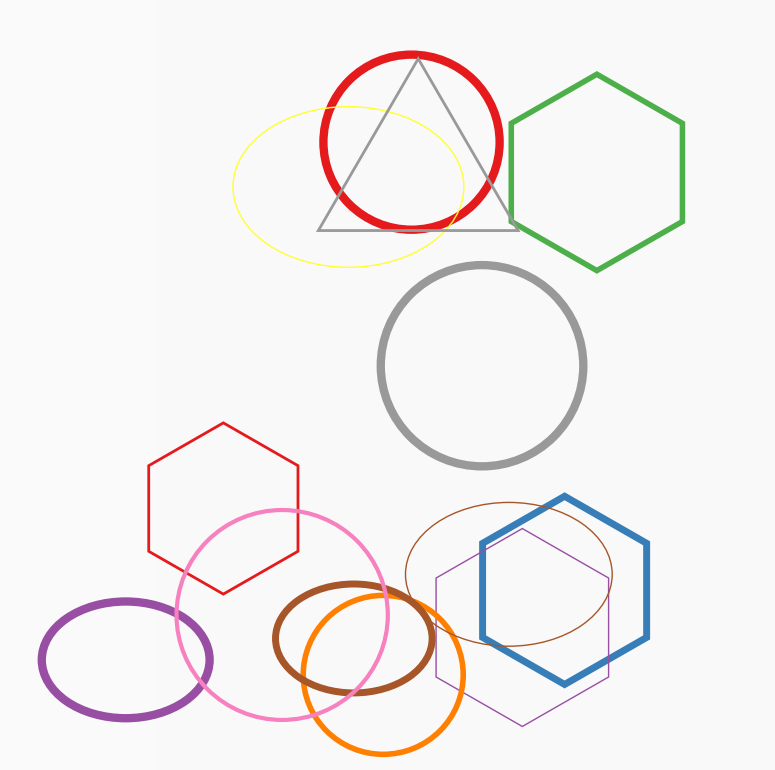[{"shape": "circle", "thickness": 3, "radius": 0.57, "center": [0.531, 0.815]}, {"shape": "hexagon", "thickness": 1, "radius": 0.56, "center": [0.288, 0.34]}, {"shape": "hexagon", "thickness": 2.5, "radius": 0.61, "center": [0.729, 0.233]}, {"shape": "hexagon", "thickness": 2, "radius": 0.64, "center": [0.77, 0.776]}, {"shape": "oval", "thickness": 3, "radius": 0.54, "center": [0.162, 0.143]}, {"shape": "hexagon", "thickness": 0.5, "radius": 0.64, "center": [0.674, 0.185]}, {"shape": "circle", "thickness": 2, "radius": 0.52, "center": [0.494, 0.124]}, {"shape": "oval", "thickness": 0.5, "radius": 0.74, "center": [0.45, 0.757]}, {"shape": "oval", "thickness": 2.5, "radius": 0.51, "center": [0.457, 0.171]}, {"shape": "oval", "thickness": 0.5, "radius": 0.67, "center": [0.657, 0.254]}, {"shape": "circle", "thickness": 1.5, "radius": 0.68, "center": [0.364, 0.201]}, {"shape": "triangle", "thickness": 1, "radius": 0.74, "center": [0.54, 0.775]}, {"shape": "circle", "thickness": 3, "radius": 0.65, "center": [0.622, 0.525]}]